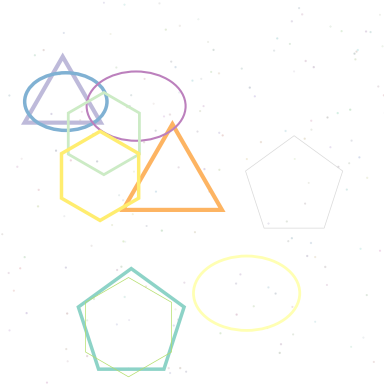[{"shape": "pentagon", "thickness": 2.5, "radius": 0.72, "center": [0.341, 0.158]}, {"shape": "oval", "thickness": 2, "radius": 0.69, "center": [0.641, 0.238]}, {"shape": "triangle", "thickness": 3, "radius": 0.57, "center": [0.163, 0.739]}, {"shape": "oval", "thickness": 2.5, "radius": 0.53, "center": [0.171, 0.736]}, {"shape": "triangle", "thickness": 3, "radius": 0.74, "center": [0.448, 0.529]}, {"shape": "hexagon", "thickness": 0.5, "radius": 0.64, "center": [0.334, 0.15]}, {"shape": "pentagon", "thickness": 0.5, "radius": 0.66, "center": [0.764, 0.515]}, {"shape": "oval", "thickness": 1.5, "radius": 0.64, "center": [0.354, 0.724]}, {"shape": "hexagon", "thickness": 2, "radius": 0.53, "center": [0.27, 0.653]}, {"shape": "hexagon", "thickness": 2.5, "radius": 0.58, "center": [0.26, 0.543]}]